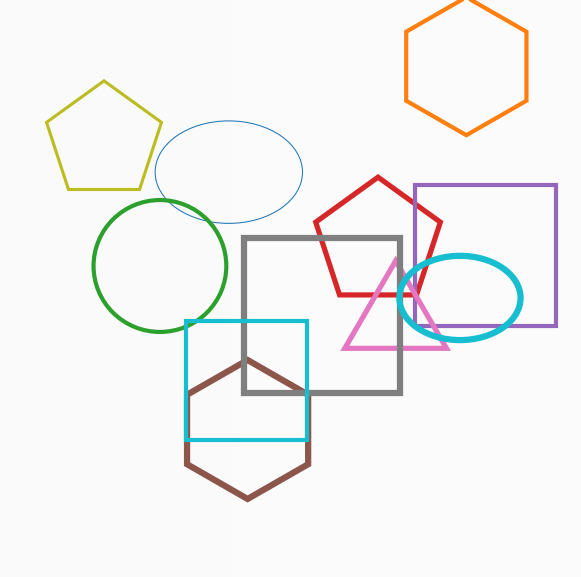[{"shape": "oval", "thickness": 0.5, "radius": 0.63, "center": [0.394, 0.701]}, {"shape": "hexagon", "thickness": 2, "radius": 0.6, "center": [0.802, 0.884]}, {"shape": "circle", "thickness": 2, "radius": 0.57, "center": [0.275, 0.539]}, {"shape": "pentagon", "thickness": 2.5, "radius": 0.56, "center": [0.65, 0.58]}, {"shape": "square", "thickness": 2, "radius": 0.61, "center": [0.835, 0.556]}, {"shape": "hexagon", "thickness": 3, "radius": 0.6, "center": [0.426, 0.255]}, {"shape": "triangle", "thickness": 2.5, "radius": 0.5, "center": [0.681, 0.446]}, {"shape": "square", "thickness": 3, "radius": 0.67, "center": [0.554, 0.453]}, {"shape": "pentagon", "thickness": 1.5, "radius": 0.52, "center": [0.179, 0.755]}, {"shape": "oval", "thickness": 3, "radius": 0.52, "center": [0.791, 0.483]}, {"shape": "square", "thickness": 2, "radius": 0.52, "center": [0.424, 0.34]}]